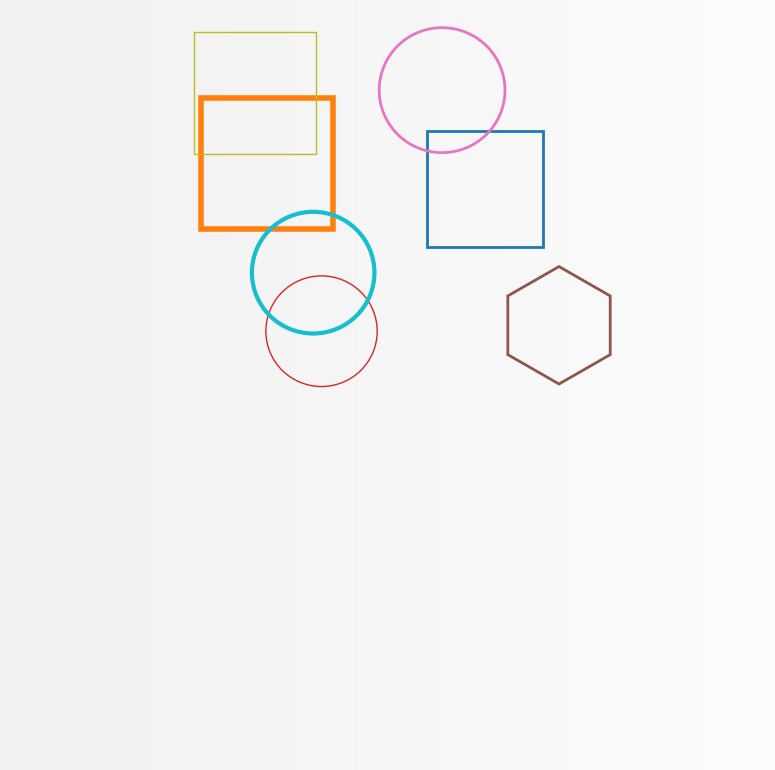[{"shape": "square", "thickness": 1, "radius": 0.38, "center": [0.626, 0.754]}, {"shape": "square", "thickness": 2, "radius": 0.43, "center": [0.344, 0.788]}, {"shape": "circle", "thickness": 0.5, "radius": 0.36, "center": [0.415, 0.57]}, {"shape": "hexagon", "thickness": 1, "radius": 0.38, "center": [0.721, 0.578]}, {"shape": "circle", "thickness": 1, "radius": 0.41, "center": [0.57, 0.883]}, {"shape": "square", "thickness": 0.5, "radius": 0.39, "center": [0.329, 0.879]}, {"shape": "circle", "thickness": 1.5, "radius": 0.4, "center": [0.404, 0.646]}]